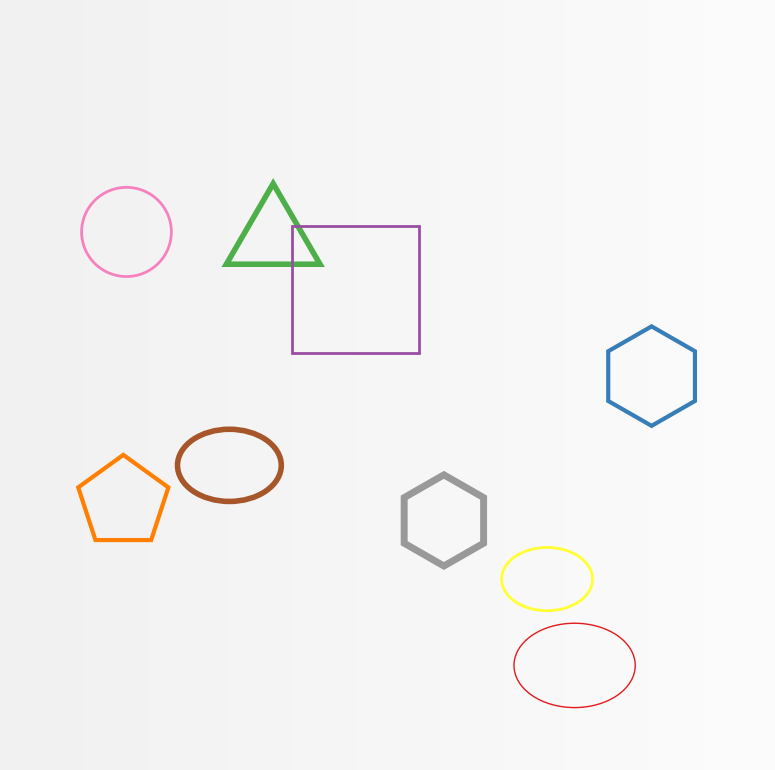[{"shape": "oval", "thickness": 0.5, "radius": 0.39, "center": [0.741, 0.136]}, {"shape": "hexagon", "thickness": 1.5, "radius": 0.32, "center": [0.841, 0.512]}, {"shape": "triangle", "thickness": 2, "radius": 0.35, "center": [0.352, 0.692]}, {"shape": "square", "thickness": 1, "radius": 0.41, "center": [0.458, 0.624]}, {"shape": "pentagon", "thickness": 1.5, "radius": 0.31, "center": [0.159, 0.348]}, {"shape": "oval", "thickness": 1, "radius": 0.29, "center": [0.706, 0.248]}, {"shape": "oval", "thickness": 2, "radius": 0.33, "center": [0.296, 0.396]}, {"shape": "circle", "thickness": 1, "radius": 0.29, "center": [0.163, 0.699]}, {"shape": "hexagon", "thickness": 2.5, "radius": 0.3, "center": [0.573, 0.324]}]